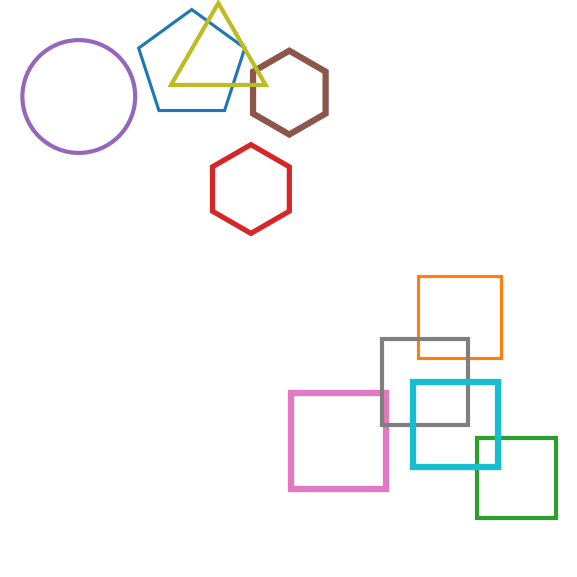[{"shape": "pentagon", "thickness": 1.5, "radius": 0.48, "center": [0.332, 0.886]}, {"shape": "square", "thickness": 1.5, "radius": 0.36, "center": [0.795, 0.45]}, {"shape": "square", "thickness": 2, "radius": 0.34, "center": [0.894, 0.172]}, {"shape": "hexagon", "thickness": 2.5, "radius": 0.38, "center": [0.434, 0.672]}, {"shape": "circle", "thickness": 2, "radius": 0.49, "center": [0.136, 0.832]}, {"shape": "hexagon", "thickness": 3, "radius": 0.36, "center": [0.501, 0.839]}, {"shape": "square", "thickness": 3, "radius": 0.41, "center": [0.586, 0.236]}, {"shape": "square", "thickness": 2, "radius": 0.37, "center": [0.737, 0.337]}, {"shape": "triangle", "thickness": 2, "radius": 0.47, "center": [0.378, 0.899]}, {"shape": "square", "thickness": 3, "radius": 0.37, "center": [0.789, 0.264]}]